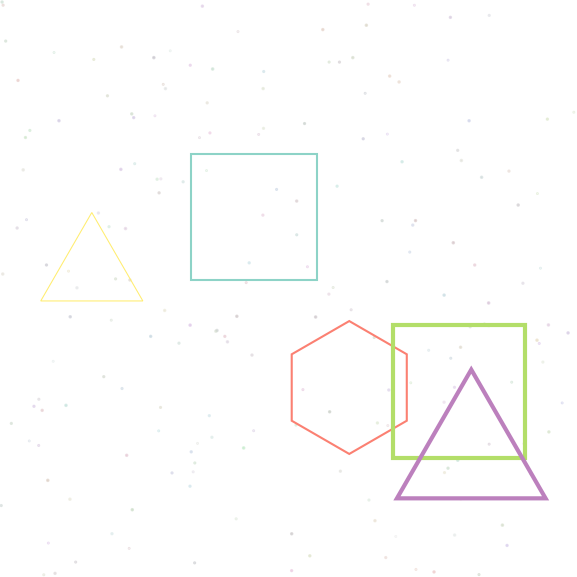[{"shape": "square", "thickness": 1, "radius": 0.55, "center": [0.439, 0.623]}, {"shape": "hexagon", "thickness": 1, "radius": 0.58, "center": [0.605, 0.328]}, {"shape": "square", "thickness": 2, "radius": 0.57, "center": [0.795, 0.321]}, {"shape": "triangle", "thickness": 2, "radius": 0.74, "center": [0.816, 0.21]}, {"shape": "triangle", "thickness": 0.5, "radius": 0.51, "center": [0.159, 0.529]}]